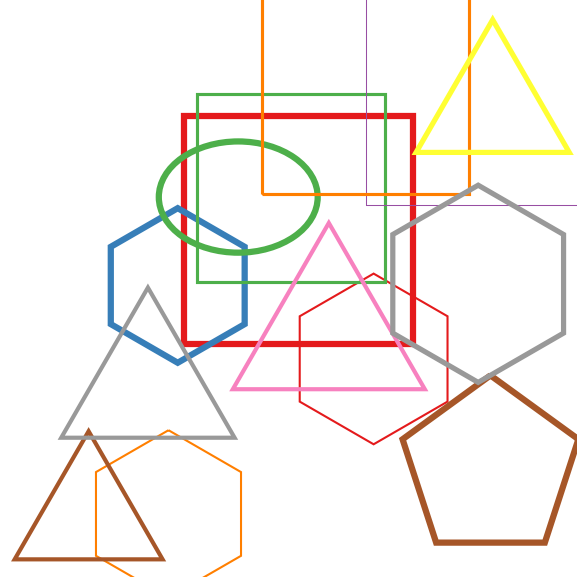[{"shape": "square", "thickness": 3, "radius": 0.99, "center": [0.517, 0.601]}, {"shape": "hexagon", "thickness": 1, "radius": 0.74, "center": [0.647, 0.378]}, {"shape": "hexagon", "thickness": 3, "radius": 0.67, "center": [0.308, 0.505]}, {"shape": "oval", "thickness": 3, "radius": 0.69, "center": [0.413, 0.658]}, {"shape": "square", "thickness": 1.5, "radius": 0.82, "center": [0.504, 0.674]}, {"shape": "square", "thickness": 0.5, "radius": 0.95, "center": [0.823, 0.834]}, {"shape": "hexagon", "thickness": 1, "radius": 0.73, "center": [0.292, 0.109]}, {"shape": "square", "thickness": 1.5, "radius": 0.89, "center": [0.633, 0.841]}, {"shape": "triangle", "thickness": 2.5, "radius": 0.77, "center": [0.853, 0.812]}, {"shape": "triangle", "thickness": 2, "radius": 0.74, "center": [0.153, 0.105]}, {"shape": "pentagon", "thickness": 3, "radius": 0.8, "center": [0.849, 0.189]}, {"shape": "triangle", "thickness": 2, "radius": 0.96, "center": [0.569, 0.421]}, {"shape": "hexagon", "thickness": 2.5, "radius": 0.85, "center": [0.828, 0.508]}, {"shape": "triangle", "thickness": 2, "radius": 0.87, "center": [0.256, 0.328]}]